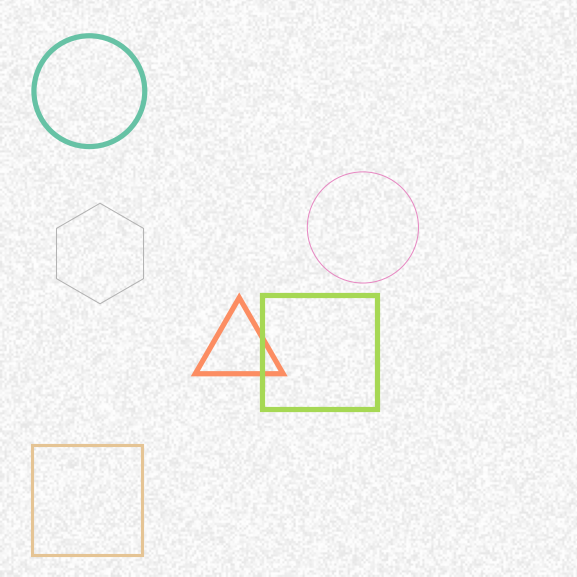[{"shape": "circle", "thickness": 2.5, "radius": 0.48, "center": [0.155, 0.841]}, {"shape": "triangle", "thickness": 2.5, "radius": 0.44, "center": [0.414, 0.396]}, {"shape": "circle", "thickness": 0.5, "radius": 0.48, "center": [0.628, 0.605]}, {"shape": "square", "thickness": 2.5, "radius": 0.5, "center": [0.553, 0.39]}, {"shape": "square", "thickness": 1.5, "radius": 0.48, "center": [0.15, 0.133]}, {"shape": "hexagon", "thickness": 0.5, "radius": 0.44, "center": [0.173, 0.56]}]